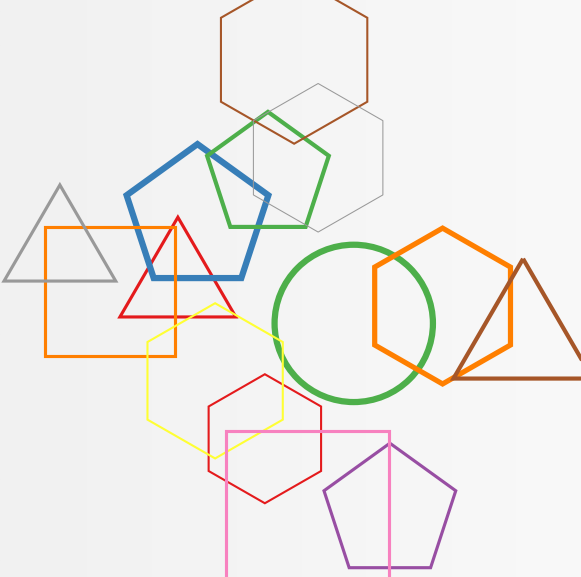[{"shape": "triangle", "thickness": 1.5, "radius": 0.58, "center": [0.306, 0.508]}, {"shape": "hexagon", "thickness": 1, "radius": 0.56, "center": [0.456, 0.239]}, {"shape": "pentagon", "thickness": 3, "radius": 0.64, "center": [0.34, 0.621]}, {"shape": "circle", "thickness": 3, "radius": 0.68, "center": [0.609, 0.439]}, {"shape": "pentagon", "thickness": 2, "radius": 0.55, "center": [0.461, 0.695]}, {"shape": "pentagon", "thickness": 1.5, "radius": 0.6, "center": [0.671, 0.113]}, {"shape": "hexagon", "thickness": 2.5, "radius": 0.67, "center": [0.761, 0.469]}, {"shape": "square", "thickness": 1.5, "radius": 0.56, "center": [0.189, 0.494]}, {"shape": "hexagon", "thickness": 1, "radius": 0.67, "center": [0.37, 0.34]}, {"shape": "hexagon", "thickness": 1, "radius": 0.73, "center": [0.506, 0.896]}, {"shape": "triangle", "thickness": 2, "radius": 0.69, "center": [0.9, 0.413]}, {"shape": "square", "thickness": 1.5, "radius": 0.7, "center": [0.529, 0.113]}, {"shape": "hexagon", "thickness": 0.5, "radius": 0.64, "center": [0.547, 0.726]}, {"shape": "triangle", "thickness": 1.5, "radius": 0.55, "center": [0.103, 0.568]}]